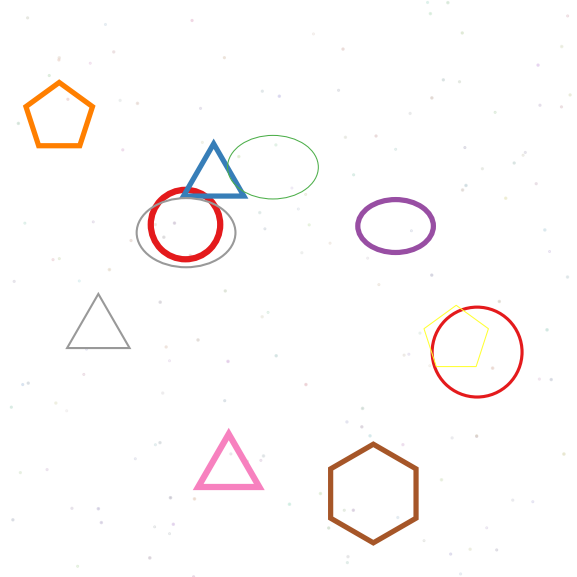[{"shape": "circle", "thickness": 1.5, "radius": 0.39, "center": [0.826, 0.389]}, {"shape": "circle", "thickness": 3, "radius": 0.3, "center": [0.321, 0.61]}, {"shape": "triangle", "thickness": 2.5, "radius": 0.3, "center": [0.37, 0.69]}, {"shape": "oval", "thickness": 0.5, "radius": 0.39, "center": [0.473, 0.71]}, {"shape": "oval", "thickness": 2.5, "radius": 0.33, "center": [0.685, 0.608]}, {"shape": "pentagon", "thickness": 2.5, "radius": 0.3, "center": [0.103, 0.796]}, {"shape": "pentagon", "thickness": 0.5, "radius": 0.29, "center": [0.79, 0.412]}, {"shape": "hexagon", "thickness": 2.5, "radius": 0.43, "center": [0.646, 0.145]}, {"shape": "triangle", "thickness": 3, "radius": 0.31, "center": [0.396, 0.186]}, {"shape": "triangle", "thickness": 1, "radius": 0.31, "center": [0.17, 0.428]}, {"shape": "oval", "thickness": 1, "radius": 0.43, "center": [0.322, 0.596]}]